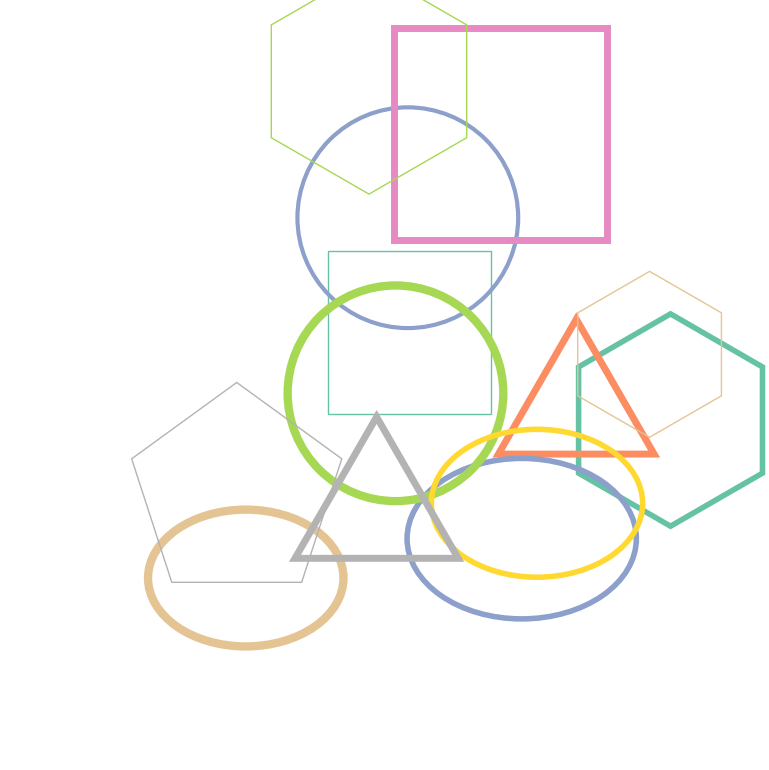[{"shape": "hexagon", "thickness": 2, "radius": 0.69, "center": [0.871, 0.454]}, {"shape": "square", "thickness": 0.5, "radius": 0.53, "center": [0.532, 0.568]}, {"shape": "triangle", "thickness": 2.5, "radius": 0.58, "center": [0.748, 0.469]}, {"shape": "oval", "thickness": 2, "radius": 0.74, "center": [0.678, 0.3]}, {"shape": "circle", "thickness": 1.5, "radius": 0.72, "center": [0.53, 0.717]}, {"shape": "square", "thickness": 2.5, "radius": 0.69, "center": [0.65, 0.826]}, {"shape": "hexagon", "thickness": 0.5, "radius": 0.73, "center": [0.479, 0.894]}, {"shape": "circle", "thickness": 3, "radius": 0.7, "center": [0.514, 0.489]}, {"shape": "oval", "thickness": 2, "radius": 0.69, "center": [0.697, 0.346]}, {"shape": "hexagon", "thickness": 0.5, "radius": 0.54, "center": [0.844, 0.54]}, {"shape": "oval", "thickness": 3, "radius": 0.63, "center": [0.319, 0.249]}, {"shape": "triangle", "thickness": 2.5, "radius": 0.61, "center": [0.489, 0.336]}, {"shape": "pentagon", "thickness": 0.5, "radius": 0.72, "center": [0.307, 0.36]}]